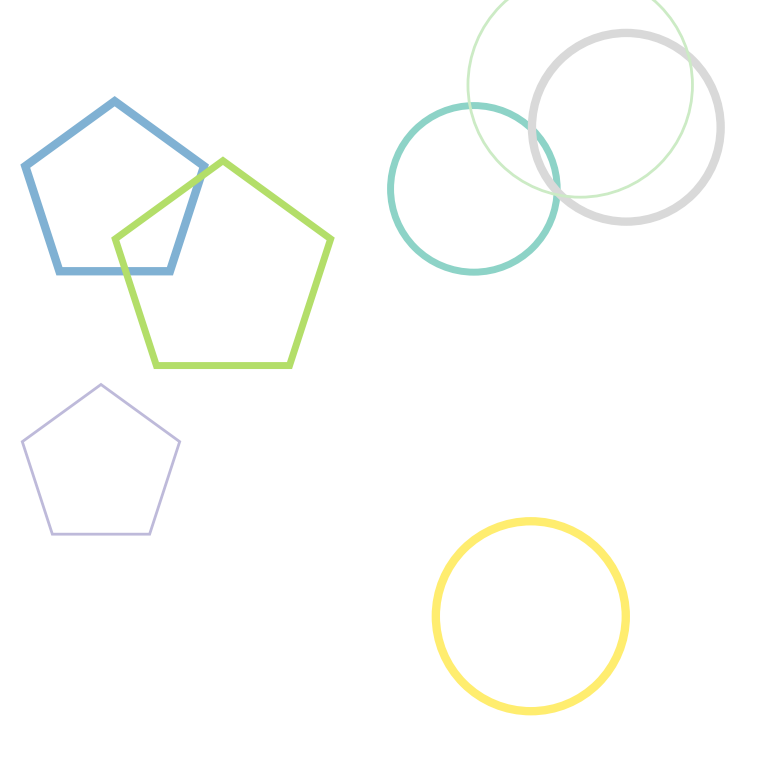[{"shape": "circle", "thickness": 2.5, "radius": 0.54, "center": [0.615, 0.755]}, {"shape": "pentagon", "thickness": 1, "radius": 0.54, "center": [0.131, 0.393]}, {"shape": "pentagon", "thickness": 3, "radius": 0.61, "center": [0.149, 0.746]}, {"shape": "pentagon", "thickness": 2.5, "radius": 0.74, "center": [0.29, 0.644]}, {"shape": "circle", "thickness": 3, "radius": 0.61, "center": [0.813, 0.835]}, {"shape": "circle", "thickness": 1, "radius": 0.73, "center": [0.754, 0.89]}, {"shape": "circle", "thickness": 3, "radius": 0.62, "center": [0.689, 0.2]}]